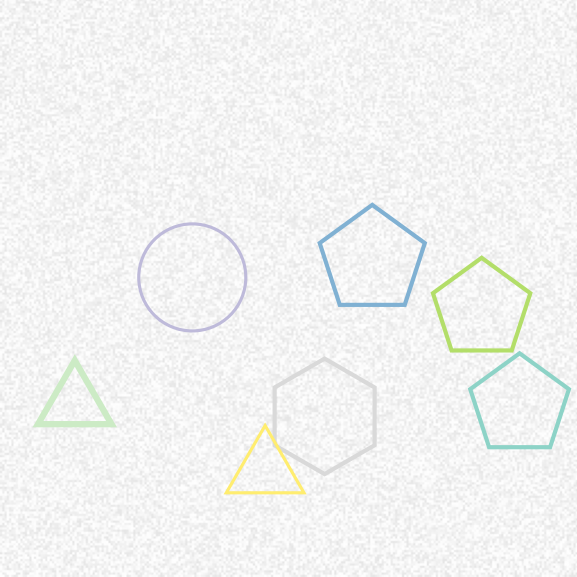[{"shape": "pentagon", "thickness": 2, "radius": 0.45, "center": [0.9, 0.297]}, {"shape": "circle", "thickness": 1.5, "radius": 0.46, "center": [0.333, 0.519]}, {"shape": "pentagon", "thickness": 2, "radius": 0.48, "center": [0.645, 0.549]}, {"shape": "pentagon", "thickness": 2, "radius": 0.44, "center": [0.834, 0.464]}, {"shape": "hexagon", "thickness": 2, "radius": 0.5, "center": [0.562, 0.278]}, {"shape": "triangle", "thickness": 3, "radius": 0.37, "center": [0.129, 0.301]}, {"shape": "triangle", "thickness": 1.5, "radius": 0.39, "center": [0.459, 0.185]}]